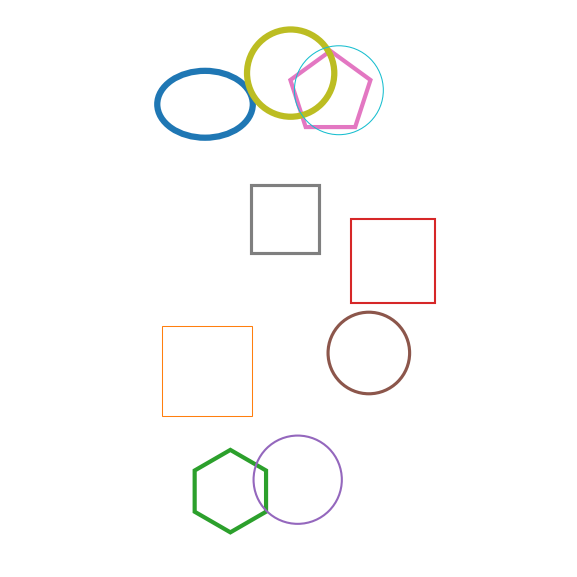[{"shape": "oval", "thickness": 3, "radius": 0.41, "center": [0.355, 0.819]}, {"shape": "square", "thickness": 0.5, "radius": 0.39, "center": [0.358, 0.357]}, {"shape": "hexagon", "thickness": 2, "radius": 0.36, "center": [0.399, 0.149]}, {"shape": "square", "thickness": 1, "radius": 0.36, "center": [0.68, 0.548]}, {"shape": "circle", "thickness": 1, "radius": 0.38, "center": [0.515, 0.168]}, {"shape": "circle", "thickness": 1.5, "radius": 0.35, "center": [0.639, 0.388]}, {"shape": "pentagon", "thickness": 2, "radius": 0.36, "center": [0.572, 0.838]}, {"shape": "square", "thickness": 1.5, "radius": 0.3, "center": [0.494, 0.62]}, {"shape": "circle", "thickness": 3, "radius": 0.38, "center": [0.503, 0.873]}, {"shape": "circle", "thickness": 0.5, "radius": 0.38, "center": [0.587, 0.843]}]